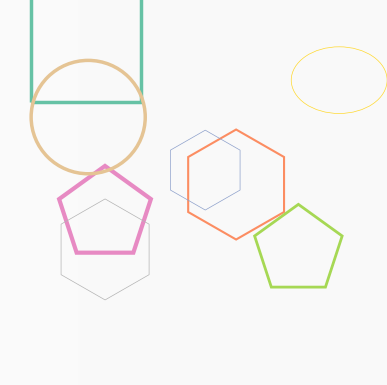[{"shape": "square", "thickness": 2.5, "radius": 0.71, "center": [0.222, 0.876]}, {"shape": "hexagon", "thickness": 1.5, "radius": 0.71, "center": [0.609, 0.521]}, {"shape": "hexagon", "thickness": 0.5, "radius": 0.52, "center": [0.53, 0.558]}, {"shape": "pentagon", "thickness": 3, "radius": 0.62, "center": [0.271, 0.444]}, {"shape": "pentagon", "thickness": 2, "radius": 0.59, "center": [0.77, 0.35]}, {"shape": "oval", "thickness": 0.5, "radius": 0.62, "center": [0.875, 0.792]}, {"shape": "circle", "thickness": 2.5, "radius": 0.74, "center": [0.228, 0.696]}, {"shape": "hexagon", "thickness": 0.5, "radius": 0.66, "center": [0.271, 0.352]}]